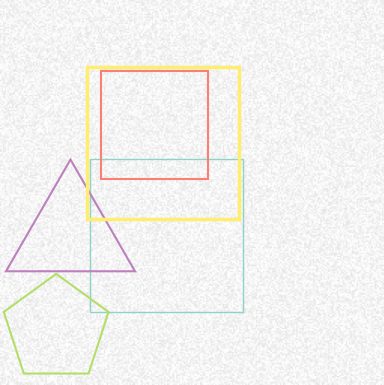[{"shape": "square", "thickness": 1, "radius": 0.99, "center": [0.433, 0.388]}, {"shape": "square", "thickness": 1.5, "radius": 0.7, "center": [0.401, 0.675]}, {"shape": "pentagon", "thickness": 1.5, "radius": 0.72, "center": [0.146, 0.146]}, {"shape": "triangle", "thickness": 1.5, "radius": 0.97, "center": [0.183, 0.392]}, {"shape": "square", "thickness": 2.5, "radius": 0.99, "center": [0.423, 0.63]}]